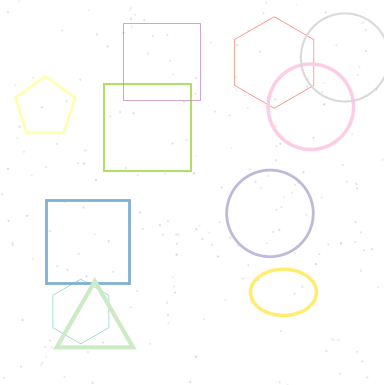[{"shape": "hexagon", "thickness": 0.5, "radius": 0.42, "center": [0.21, 0.191]}, {"shape": "pentagon", "thickness": 2, "radius": 0.41, "center": [0.117, 0.721]}, {"shape": "circle", "thickness": 2, "radius": 0.56, "center": [0.701, 0.446]}, {"shape": "hexagon", "thickness": 0.5, "radius": 0.59, "center": [0.712, 0.838]}, {"shape": "square", "thickness": 2, "radius": 0.54, "center": [0.227, 0.372]}, {"shape": "square", "thickness": 1.5, "radius": 0.56, "center": [0.383, 0.669]}, {"shape": "circle", "thickness": 2.5, "radius": 0.56, "center": [0.807, 0.723]}, {"shape": "circle", "thickness": 1.5, "radius": 0.57, "center": [0.896, 0.851]}, {"shape": "square", "thickness": 0.5, "radius": 0.5, "center": [0.42, 0.84]}, {"shape": "triangle", "thickness": 3, "radius": 0.57, "center": [0.246, 0.155]}, {"shape": "oval", "thickness": 2.5, "radius": 0.43, "center": [0.736, 0.241]}]